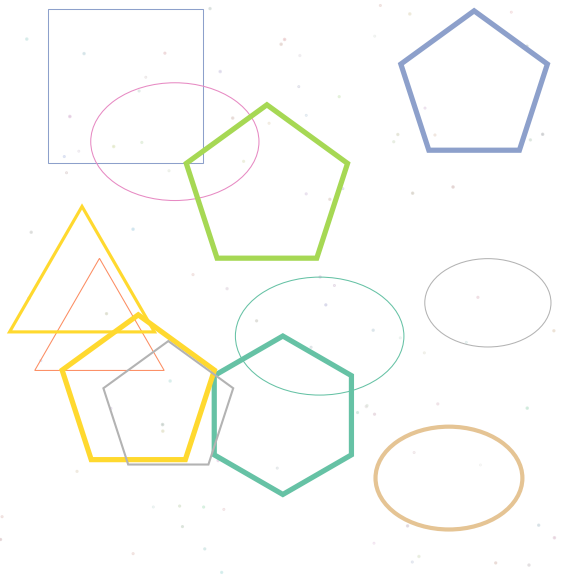[{"shape": "hexagon", "thickness": 2.5, "radius": 0.69, "center": [0.49, 0.28]}, {"shape": "oval", "thickness": 0.5, "radius": 0.73, "center": [0.554, 0.417]}, {"shape": "triangle", "thickness": 0.5, "radius": 0.65, "center": [0.172, 0.422]}, {"shape": "square", "thickness": 0.5, "radius": 0.67, "center": [0.217, 0.85]}, {"shape": "pentagon", "thickness": 2.5, "radius": 0.67, "center": [0.821, 0.847]}, {"shape": "oval", "thickness": 0.5, "radius": 0.73, "center": [0.303, 0.754]}, {"shape": "pentagon", "thickness": 2.5, "radius": 0.73, "center": [0.462, 0.671]}, {"shape": "pentagon", "thickness": 2.5, "radius": 0.69, "center": [0.239, 0.315]}, {"shape": "triangle", "thickness": 1.5, "radius": 0.72, "center": [0.142, 0.497]}, {"shape": "oval", "thickness": 2, "radius": 0.64, "center": [0.777, 0.171]}, {"shape": "oval", "thickness": 0.5, "radius": 0.55, "center": [0.845, 0.475]}, {"shape": "pentagon", "thickness": 1, "radius": 0.59, "center": [0.291, 0.29]}]